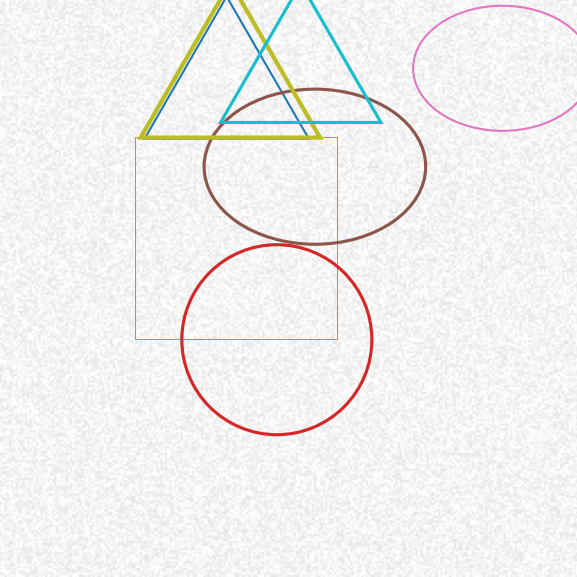[{"shape": "triangle", "thickness": 1, "radius": 0.82, "center": [0.392, 0.841]}, {"shape": "square", "thickness": 0.5, "radius": 0.87, "center": [0.409, 0.587]}, {"shape": "circle", "thickness": 1.5, "radius": 0.82, "center": [0.479, 0.411]}, {"shape": "oval", "thickness": 1.5, "radius": 0.96, "center": [0.545, 0.71]}, {"shape": "oval", "thickness": 1, "radius": 0.77, "center": [0.87, 0.881]}, {"shape": "triangle", "thickness": 2, "radius": 0.9, "center": [0.399, 0.851]}, {"shape": "triangle", "thickness": 1.5, "radius": 0.8, "center": [0.521, 0.867]}]